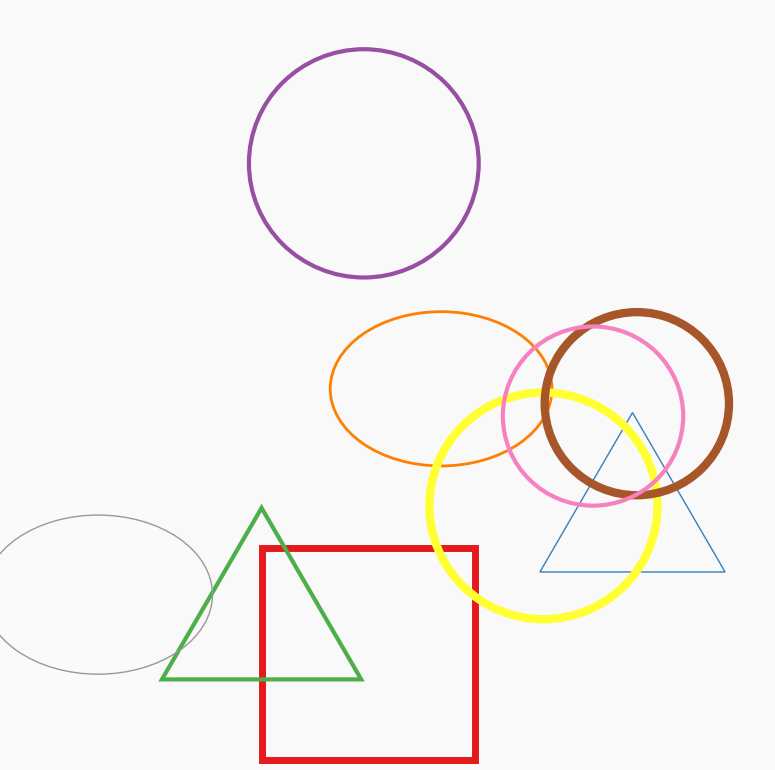[{"shape": "square", "thickness": 2.5, "radius": 0.69, "center": [0.475, 0.151]}, {"shape": "triangle", "thickness": 0.5, "radius": 0.69, "center": [0.816, 0.326]}, {"shape": "triangle", "thickness": 1.5, "radius": 0.74, "center": [0.338, 0.192]}, {"shape": "circle", "thickness": 1.5, "radius": 0.74, "center": [0.469, 0.788]}, {"shape": "oval", "thickness": 1, "radius": 0.72, "center": [0.569, 0.495]}, {"shape": "circle", "thickness": 3, "radius": 0.74, "center": [0.701, 0.343]}, {"shape": "circle", "thickness": 3, "radius": 0.59, "center": [0.822, 0.476]}, {"shape": "circle", "thickness": 1.5, "radius": 0.58, "center": [0.765, 0.46]}, {"shape": "oval", "thickness": 0.5, "radius": 0.74, "center": [0.127, 0.228]}]